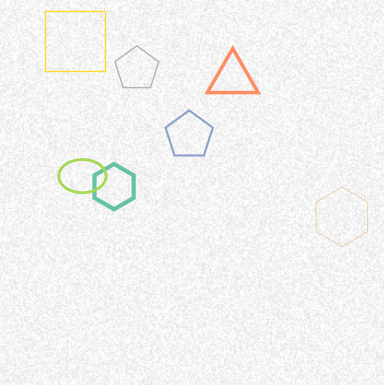[{"shape": "hexagon", "thickness": 3, "radius": 0.29, "center": [0.296, 0.515]}, {"shape": "triangle", "thickness": 2.5, "radius": 0.38, "center": [0.605, 0.798]}, {"shape": "pentagon", "thickness": 1.5, "radius": 0.32, "center": [0.491, 0.649]}, {"shape": "oval", "thickness": 2, "radius": 0.31, "center": [0.214, 0.543]}, {"shape": "square", "thickness": 1, "radius": 0.39, "center": [0.195, 0.894]}, {"shape": "hexagon", "thickness": 0.5, "radius": 0.39, "center": [0.888, 0.437]}, {"shape": "pentagon", "thickness": 1, "radius": 0.3, "center": [0.355, 0.821]}]